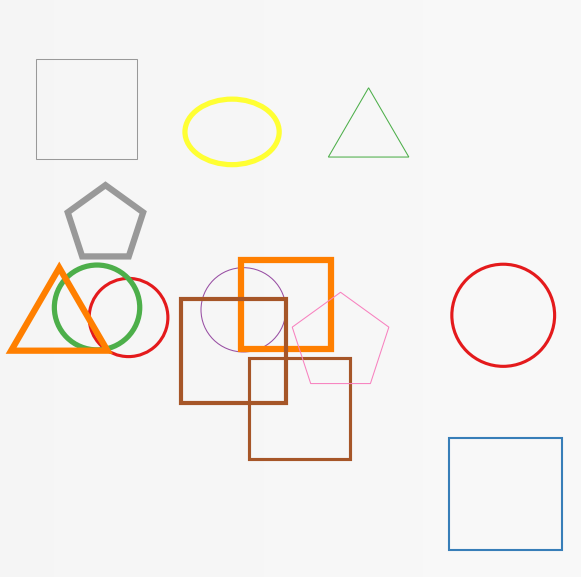[{"shape": "circle", "thickness": 1.5, "radius": 0.44, "center": [0.866, 0.453]}, {"shape": "circle", "thickness": 1.5, "radius": 0.34, "center": [0.221, 0.449]}, {"shape": "square", "thickness": 1, "radius": 0.49, "center": [0.869, 0.144]}, {"shape": "circle", "thickness": 2.5, "radius": 0.37, "center": [0.167, 0.467]}, {"shape": "triangle", "thickness": 0.5, "radius": 0.4, "center": [0.634, 0.767]}, {"shape": "circle", "thickness": 0.5, "radius": 0.36, "center": [0.419, 0.463]}, {"shape": "square", "thickness": 3, "radius": 0.39, "center": [0.492, 0.471]}, {"shape": "triangle", "thickness": 3, "radius": 0.48, "center": [0.102, 0.44]}, {"shape": "oval", "thickness": 2.5, "radius": 0.41, "center": [0.399, 0.771]}, {"shape": "square", "thickness": 1.5, "radius": 0.44, "center": [0.515, 0.292]}, {"shape": "square", "thickness": 2, "radius": 0.45, "center": [0.402, 0.392]}, {"shape": "pentagon", "thickness": 0.5, "radius": 0.44, "center": [0.586, 0.406]}, {"shape": "square", "thickness": 0.5, "radius": 0.43, "center": [0.149, 0.81]}, {"shape": "pentagon", "thickness": 3, "radius": 0.34, "center": [0.181, 0.61]}]